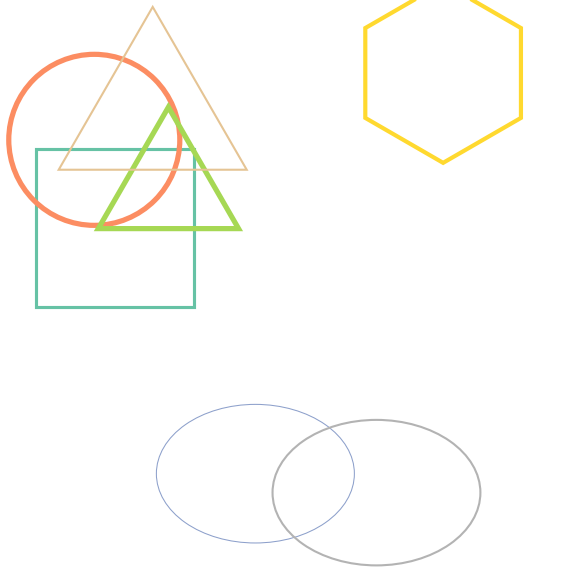[{"shape": "square", "thickness": 1.5, "radius": 0.68, "center": [0.2, 0.604]}, {"shape": "circle", "thickness": 2.5, "radius": 0.74, "center": [0.163, 0.757]}, {"shape": "oval", "thickness": 0.5, "radius": 0.86, "center": [0.442, 0.179]}, {"shape": "triangle", "thickness": 2.5, "radius": 0.7, "center": [0.292, 0.673]}, {"shape": "hexagon", "thickness": 2, "radius": 0.78, "center": [0.767, 0.873]}, {"shape": "triangle", "thickness": 1, "radius": 0.94, "center": [0.264, 0.799]}, {"shape": "oval", "thickness": 1, "radius": 0.9, "center": [0.652, 0.146]}]